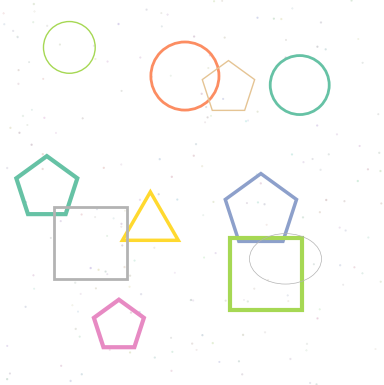[{"shape": "circle", "thickness": 2, "radius": 0.38, "center": [0.778, 0.779]}, {"shape": "pentagon", "thickness": 3, "radius": 0.42, "center": [0.122, 0.511]}, {"shape": "circle", "thickness": 2, "radius": 0.44, "center": [0.48, 0.803]}, {"shape": "pentagon", "thickness": 2.5, "radius": 0.49, "center": [0.678, 0.452]}, {"shape": "pentagon", "thickness": 3, "radius": 0.34, "center": [0.309, 0.153]}, {"shape": "circle", "thickness": 1, "radius": 0.34, "center": [0.18, 0.877]}, {"shape": "square", "thickness": 3, "radius": 0.47, "center": [0.692, 0.287]}, {"shape": "triangle", "thickness": 2.5, "radius": 0.42, "center": [0.391, 0.418]}, {"shape": "pentagon", "thickness": 1, "radius": 0.36, "center": [0.593, 0.771]}, {"shape": "oval", "thickness": 0.5, "radius": 0.47, "center": [0.742, 0.328]}, {"shape": "square", "thickness": 2, "radius": 0.47, "center": [0.234, 0.369]}]